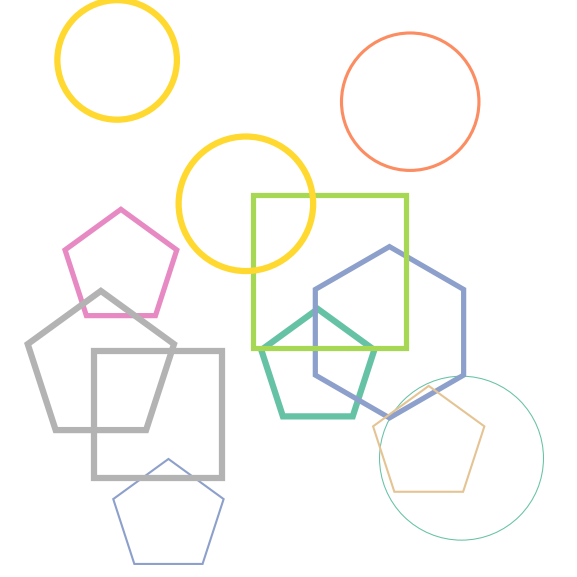[{"shape": "pentagon", "thickness": 3, "radius": 0.51, "center": [0.55, 0.361]}, {"shape": "circle", "thickness": 0.5, "radius": 0.71, "center": [0.799, 0.206]}, {"shape": "circle", "thickness": 1.5, "radius": 0.59, "center": [0.71, 0.823]}, {"shape": "hexagon", "thickness": 2.5, "radius": 0.74, "center": [0.674, 0.424]}, {"shape": "pentagon", "thickness": 1, "radius": 0.5, "center": [0.292, 0.104]}, {"shape": "pentagon", "thickness": 2.5, "radius": 0.51, "center": [0.209, 0.535]}, {"shape": "square", "thickness": 2.5, "radius": 0.66, "center": [0.571, 0.529]}, {"shape": "circle", "thickness": 3, "radius": 0.52, "center": [0.203, 0.895]}, {"shape": "circle", "thickness": 3, "radius": 0.58, "center": [0.426, 0.646]}, {"shape": "pentagon", "thickness": 1, "radius": 0.51, "center": [0.742, 0.23]}, {"shape": "square", "thickness": 3, "radius": 0.55, "center": [0.274, 0.281]}, {"shape": "pentagon", "thickness": 3, "radius": 0.67, "center": [0.175, 0.362]}]